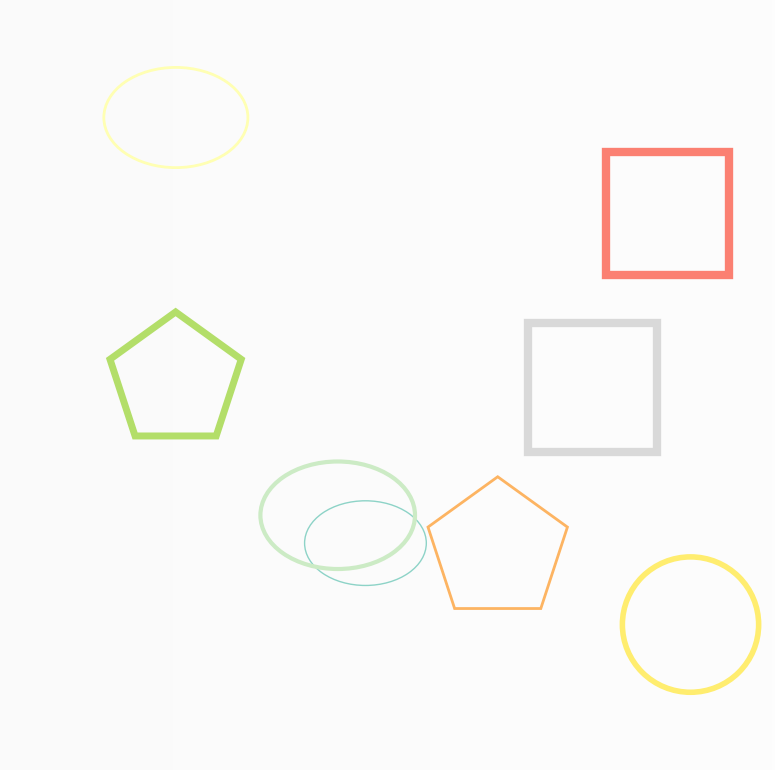[{"shape": "oval", "thickness": 0.5, "radius": 0.39, "center": [0.472, 0.295]}, {"shape": "oval", "thickness": 1, "radius": 0.46, "center": [0.227, 0.847]}, {"shape": "square", "thickness": 3, "radius": 0.4, "center": [0.861, 0.723]}, {"shape": "pentagon", "thickness": 1, "radius": 0.47, "center": [0.642, 0.286]}, {"shape": "pentagon", "thickness": 2.5, "radius": 0.45, "center": [0.227, 0.506]}, {"shape": "square", "thickness": 3, "radius": 0.42, "center": [0.764, 0.497]}, {"shape": "oval", "thickness": 1.5, "radius": 0.5, "center": [0.436, 0.331]}, {"shape": "circle", "thickness": 2, "radius": 0.44, "center": [0.891, 0.189]}]